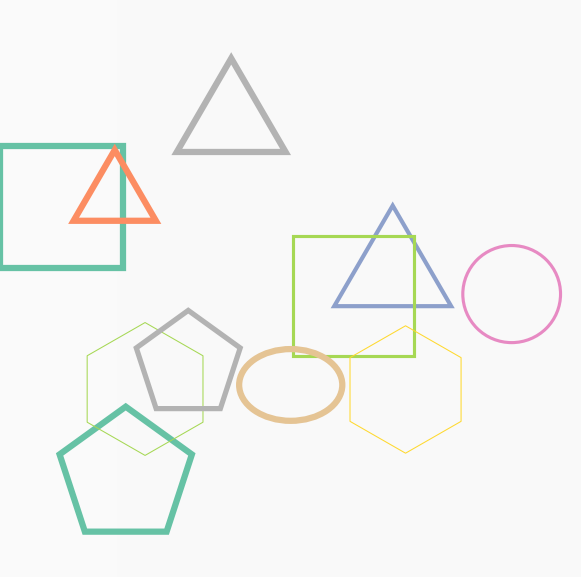[{"shape": "square", "thickness": 3, "radius": 0.53, "center": [0.106, 0.641]}, {"shape": "pentagon", "thickness": 3, "radius": 0.6, "center": [0.216, 0.175]}, {"shape": "triangle", "thickness": 3, "radius": 0.41, "center": [0.197, 0.658]}, {"shape": "triangle", "thickness": 2, "radius": 0.58, "center": [0.676, 0.527]}, {"shape": "circle", "thickness": 1.5, "radius": 0.42, "center": [0.88, 0.49]}, {"shape": "square", "thickness": 1.5, "radius": 0.52, "center": [0.609, 0.486]}, {"shape": "hexagon", "thickness": 0.5, "radius": 0.58, "center": [0.25, 0.326]}, {"shape": "hexagon", "thickness": 0.5, "radius": 0.55, "center": [0.698, 0.325]}, {"shape": "oval", "thickness": 3, "radius": 0.44, "center": [0.5, 0.333]}, {"shape": "pentagon", "thickness": 2.5, "radius": 0.47, "center": [0.324, 0.368]}, {"shape": "triangle", "thickness": 3, "radius": 0.54, "center": [0.398, 0.79]}]